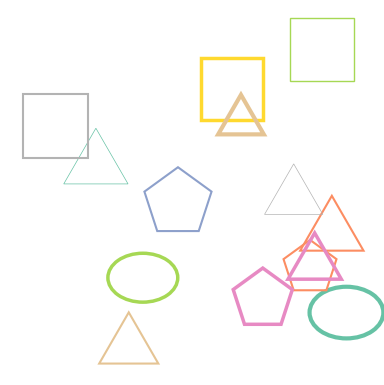[{"shape": "triangle", "thickness": 0.5, "radius": 0.48, "center": [0.249, 0.571]}, {"shape": "oval", "thickness": 3, "radius": 0.48, "center": [0.9, 0.188]}, {"shape": "triangle", "thickness": 1.5, "radius": 0.47, "center": [0.862, 0.396]}, {"shape": "pentagon", "thickness": 1.5, "radius": 0.36, "center": [0.805, 0.305]}, {"shape": "pentagon", "thickness": 1.5, "radius": 0.46, "center": [0.462, 0.474]}, {"shape": "pentagon", "thickness": 2.5, "radius": 0.4, "center": [0.683, 0.223]}, {"shape": "triangle", "thickness": 2.5, "radius": 0.4, "center": [0.817, 0.315]}, {"shape": "square", "thickness": 1, "radius": 0.41, "center": [0.837, 0.871]}, {"shape": "oval", "thickness": 2.5, "radius": 0.45, "center": [0.371, 0.279]}, {"shape": "square", "thickness": 2.5, "radius": 0.4, "center": [0.603, 0.768]}, {"shape": "triangle", "thickness": 3, "radius": 0.34, "center": [0.626, 0.685]}, {"shape": "triangle", "thickness": 1.5, "radius": 0.44, "center": [0.334, 0.1]}, {"shape": "square", "thickness": 1.5, "radius": 0.42, "center": [0.145, 0.672]}, {"shape": "triangle", "thickness": 0.5, "radius": 0.44, "center": [0.763, 0.487]}]